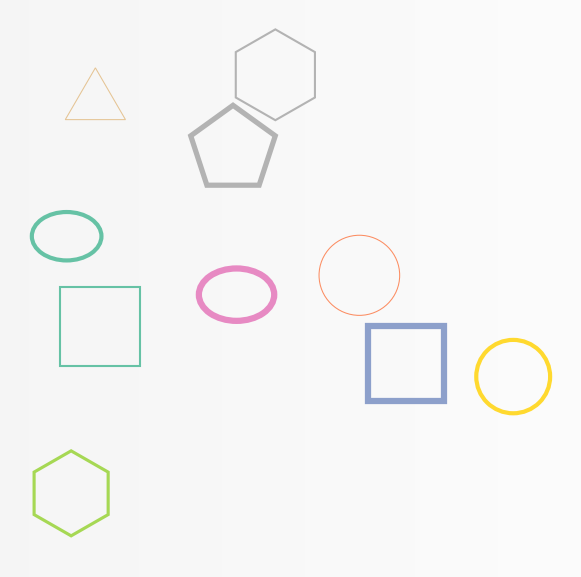[{"shape": "square", "thickness": 1, "radius": 0.34, "center": [0.172, 0.434]}, {"shape": "oval", "thickness": 2, "radius": 0.3, "center": [0.115, 0.59]}, {"shape": "circle", "thickness": 0.5, "radius": 0.35, "center": [0.618, 0.522]}, {"shape": "square", "thickness": 3, "radius": 0.33, "center": [0.699, 0.37]}, {"shape": "oval", "thickness": 3, "radius": 0.32, "center": [0.407, 0.489]}, {"shape": "hexagon", "thickness": 1.5, "radius": 0.37, "center": [0.122, 0.145]}, {"shape": "circle", "thickness": 2, "radius": 0.32, "center": [0.883, 0.347]}, {"shape": "triangle", "thickness": 0.5, "radius": 0.3, "center": [0.164, 0.822]}, {"shape": "hexagon", "thickness": 1, "radius": 0.39, "center": [0.474, 0.87]}, {"shape": "pentagon", "thickness": 2.5, "radius": 0.38, "center": [0.401, 0.74]}]